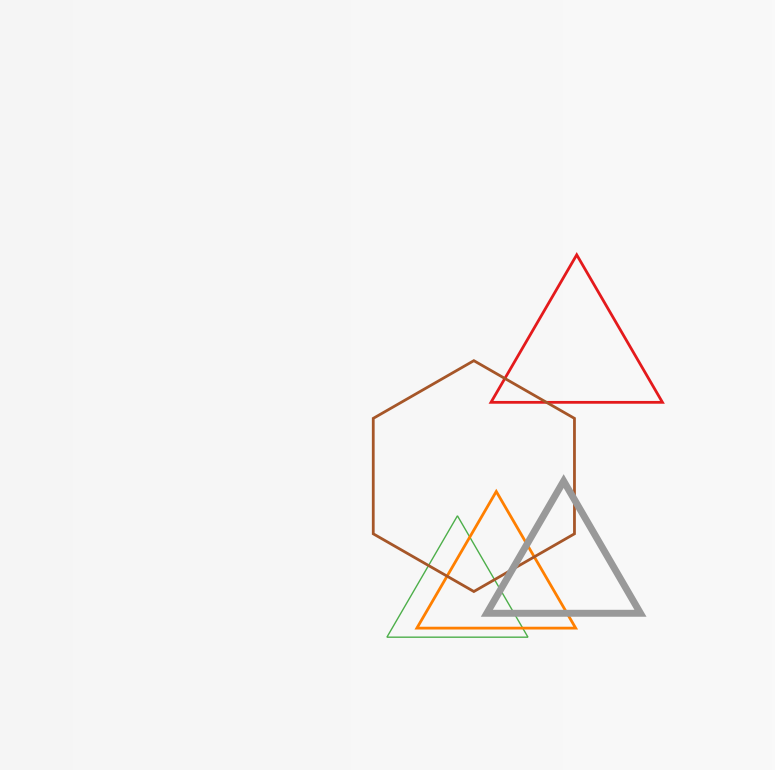[{"shape": "triangle", "thickness": 1, "radius": 0.64, "center": [0.744, 0.541]}, {"shape": "triangle", "thickness": 0.5, "radius": 0.53, "center": [0.59, 0.225]}, {"shape": "triangle", "thickness": 1, "radius": 0.59, "center": [0.64, 0.243]}, {"shape": "hexagon", "thickness": 1, "radius": 0.75, "center": [0.611, 0.382]}, {"shape": "triangle", "thickness": 2.5, "radius": 0.57, "center": [0.727, 0.261]}]